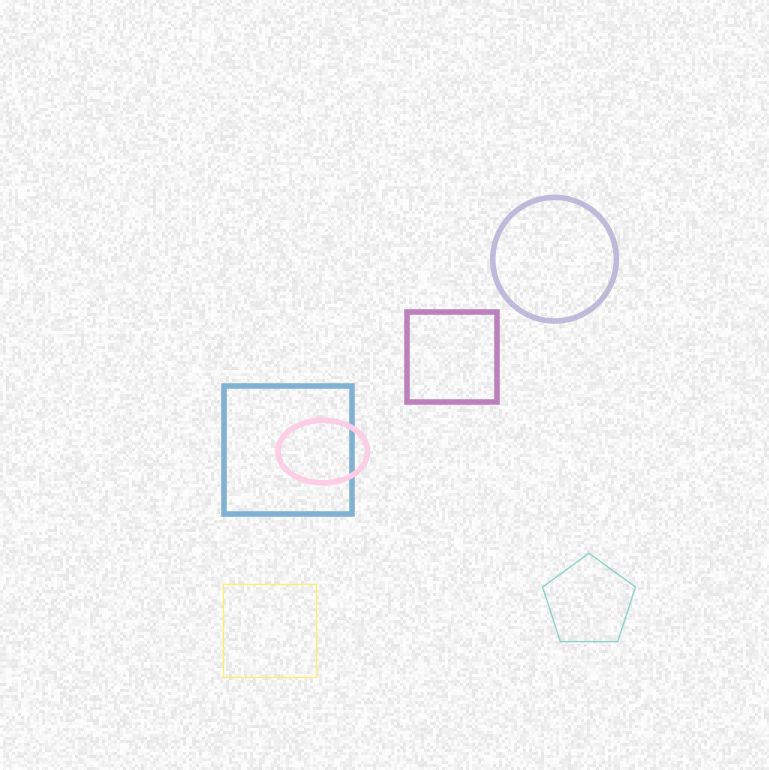[{"shape": "pentagon", "thickness": 0.5, "radius": 0.32, "center": [0.765, 0.218]}, {"shape": "circle", "thickness": 2, "radius": 0.4, "center": [0.72, 0.663]}, {"shape": "square", "thickness": 2, "radius": 0.42, "center": [0.374, 0.415]}, {"shape": "oval", "thickness": 2, "radius": 0.29, "center": [0.419, 0.414]}, {"shape": "square", "thickness": 2, "radius": 0.29, "center": [0.587, 0.536]}, {"shape": "square", "thickness": 0.5, "radius": 0.3, "center": [0.35, 0.181]}]